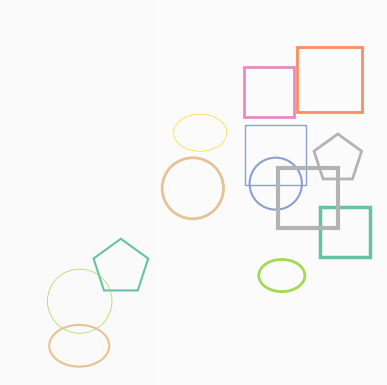[{"shape": "square", "thickness": 2.5, "radius": 0.33, "center": [0.89, 0.397]}, {"shape": "pentagon", "thickness": 1.5, "radius": 0.37, "center": [0.312, 0.306]}, {"shape": "square", "thickness": 2, "radius": 0.42, "center": [0.85, 0.794]}, {"shape": "square", "thickness": 1, "radius": 0.39, "center": [0.71, 0.598]}, {"shape": "circle", "thickness": 1.5, "radius": 0.34, "center": [0.712, 0.523]}, {"shape": "square", "thickness": 2, "radius": 0.32, "center": [0.695, 0.761]}, {"shape": "oval", "thickness": 2, "radius": 0.3, "center": [0.727, 0.284]}, {"shape": "circle", "thickness": 0.5, "radius": 0.42, "center": [0.206, 0.218]}, {"shape": "oval", "thickness": 0.5, "radius": 0.34, "center": [0.517, 0.655]}, {"shape": "oval", "thickness": 1.5, "radius": 0.39, "center": [0.205, 0.102]}, {"shape": "circle", "thickness": 2, "radius": 0.4, "center": [0.498, 0.511]}, {"shape": "square", "thickness": 3, "radius": 0.39, "center": [0.794, 0.486]}, {"shape": "pentagon", "thickness": 2, "radius": 0.32, "center": [0.872, 0.587]}]